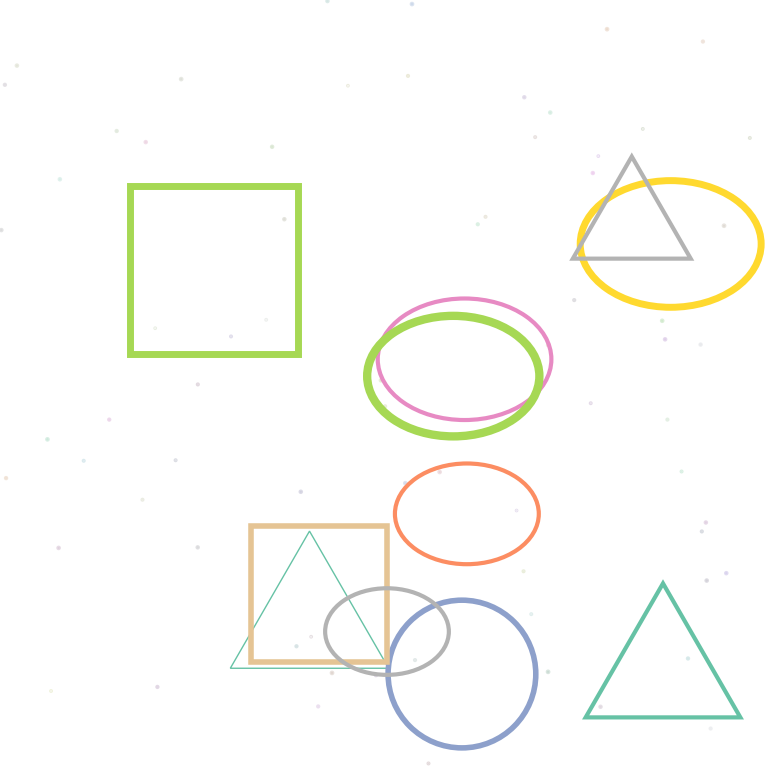[{"shape": "triangle", "thickness": 0.5, "radius": 0.59, "center": [0.402, 0.191]}, {"shape": "triangle", "thickness": 1.5, "radius": 0.58, "center": [0.861, 0.126]}, {"shape": "oval", "thickness": 1.5, "radius": 0.47, "center": [0.606, 0.333]}, {"shape": "circle", "thickness": 2, "radius": 0.48, "center": [0.6, 0.125]}, {"shape": "oval", "thickness": 1.5, "radius": 0.56, "center": [0.603, 0.533]}, {"shape": "square", "thickness": 2.5, "radius": 0.55, "center": [0.279, 0.65]}, {"shape": "oval", "thickness": 3, "radius": 0.56, "center": [0.589, 0.512]}, {"shape": "oval", "thickness": 2.5, "radius": 0.59, "center": [0.871, 0.683]}, {"shape": "square", "thickness": 2, "radius": 0.44, "center": [0.415, 0.228]}, {"shape": "triangle", "thickness": 1.5, "radius": 0.44, "center": [0.82, 0.708]}, {"shape": "oval", "thickness": 1.5, "radius": 0.4, "center": [0.503, 0.18]}]